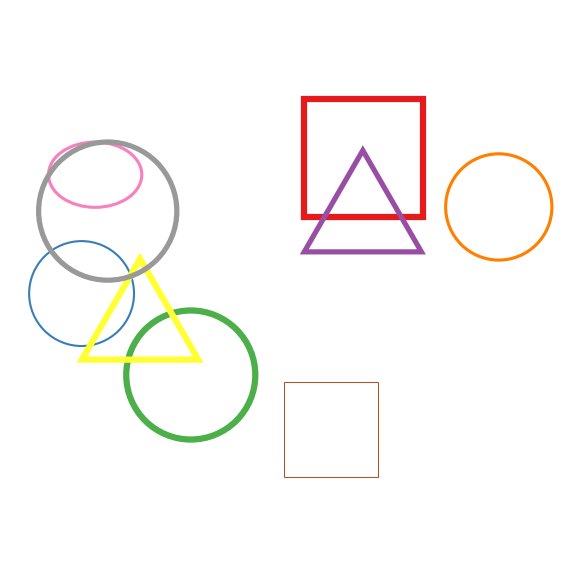[{"shape": "square", "thickness": 3, "radius": 0.51, "center": [0.629, 0.726]}, {"shape": "circle", "thickness": 1, "radius": 0.45, "center": [0.141, 0.491]}, {"shape": "circle", "thickness": 3, "radius": 0.56, "center": [0.33, 0.35]}, {"shape": "triangle", "thickness": 2.5, "radius": 0.59, "center": [0.628, 0.622]}, {"shape": "circle", "thickness": 1.5, "radius": 0.46, "center": [0.864, 0.641]}, {"shape": "triangle", "thickness": 3, "radius": 0.58, "center": [0.243, 0.435]}, {"shape": "square", "thickness": 0.5, "radius": 0.41, "center": [0.573, 0.256]}, {"shape": "oval", "thickness": 1.5, "radius": 0.4, "center": [0.165, 0.697]}, {"shape": "circle", "thickness": 2.5, "radius": 0.6, "center": [0.187, 0.634]}]